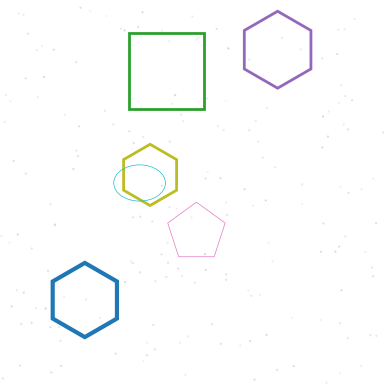[{"shape": "hexagon", "thickness": 3, "radius": 0.48, "center": [0.22, 0.221]}, {"shape": "square", "thickness": 2, "radius": 0.49, "center": [0.432, 0.816]}, {"shape": "hexagon", "thickness": 2, "radius": 0.5, "center": [0.721, 0.871]}, {"shape": "pentagon", "thickness": 0.5, "radius": 0.39, "center": [0.51, 0.397]}, {"shape": "hexagon", "thickness": 2, "radius": 0.4, "center": [0.39, 0.546]}, {"shape": "oval", "thickness": 0.5, "radius": 0.34, "center": [0.363, 0.525]}]